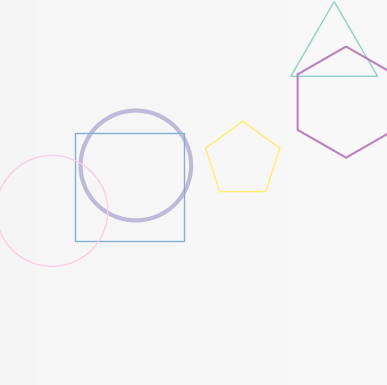[{"shape": "triangle", "thickness": 1, "radius": 0.65, "center": [0.862, 0.867]}, {"shape": "circle", "thickness": 3, "radius": 0.71, "center": [0.351, 0.57]}, {"shape": "square", "thickness": 1, "radius": 0.7, "center": [0.334, 0.514]}, {"shape": "circle", "thickness": 1, "radius": 0.72, "center": [0.134, 0.452]}, {"shape": "hexagon", "thickness": 1.5, "radius": 0.72, "center": [0.893, 0.735]}, {"shape": "pentagon", "thickness": 1, "radius": 0.5, "center": [0.626, 0.584]}]